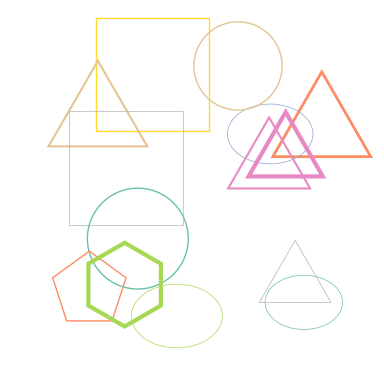[{"shape": "circle", "thickness": 1, "radius": 0.66, "center": [0.358, 0.38]}, {"shape": "oval", "thickness": 0.5, "radius": 0.5, "center": [0.789, 0.215]}, {"shape": "triangle", "thickness": 2, "radius": 0.73, "center": [0.836, 0.666]}, {"shape": "pentagon", "thickness": 1, "radius": 0.5, "center": [0.232, 0.247]}, {"shape": "oval", "thickness": 0.5, "radius": 0.56, "center": [0.702, 0.652]}, {"shape": "triangle", "thickness": 3, "radius": 0.56, "center": [0.742, 0.597]}, {"shape": "triangle", "thickness": 1.5, "radius": 0.61, "center": [0.699, 0.572]}, {"shape": "hexagon", "thickness": 3, "radius": 0.54, "center": [0.324, 0.261]}, {"shape": "oval", "thickness": 0.5, "radius": 0.59, "center": [0.459, 0.179]}, {"shape": "square", "thickness": 1, "radius": 0.74, "center": [0.397, 0.807]}, {"shape": "triangle", "thickness": 1.5, "radius": 0.74, "center": [0.254, 0.694]}, {"shape": "circle", "thickness": 1, "radius": 0.57, "center": [0.618, 0.829]}, {"shape": "square", "thickness": 0.5, "radius": 0.74, "center": [0.327, 0.563]}, {"shape": "triangle", "thickness": 0.5, "radius": 0.54, "center": [0.767, 0.268]}]